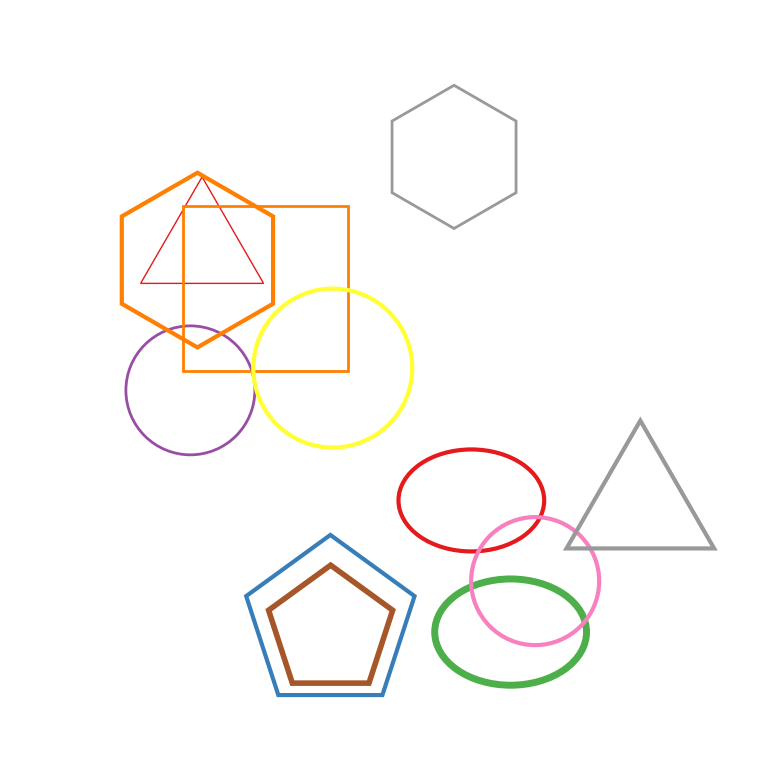[{"shape": "oval", "thickness": 1.5, "radius": 0.47, "center": [0.612, 0.35]}, {"shape": "triangle", "thickness": 0.5, "radius": 0.46, "center": [0.262, 0.678]}, {"shape": "pentagon", "thickness": 1.5, "radius": 0.57, "center": [0.429, 0.19]}, {"shape": "oval", "thickness": 2.5, "radius": 0.49, "center": [0.663, 0.179]}, {"shape": "circle", "thickness": 1, "radius": 0.42, "center": [0.247, 0.493]}, {"shape": "square", "thickness": 1, "radius": 0.54, "center": [0.345, 0.626]}, {"shape": "hexagon", "thickness": 1.5, "radius": 0.57, "center": [0.256, 0.662]}, {"shape": "circle", "thickness": 1.5, "radius": 0.52, "center": [0.432, 0.522]}, {"shape": "pentagon", "thickness": 2, "radius": 0.42, "center": [0.429, 0.181]}, {"shape": "circle", "thickness": 1.5, "radius": 0.42, "center": [0.695, 0.245]}, {"shape": "hexagon", "thickness": 1, "radius": 0.46, "center": [0.59, 0.796]}, {"shape": "triangle", "thickness": 1.5, "radius": 0.55, "center": [0.832, 0.343]}]